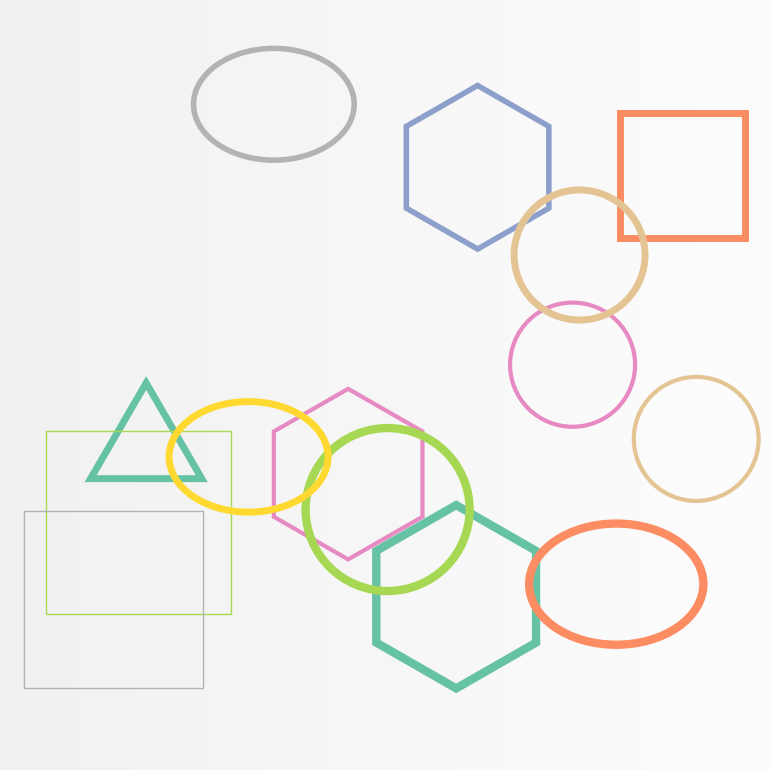[{"shape": "triangle", "thickness": 2.5, "radius": 0.41, "center": [0.189, 0.42]}, {"shape": "hexagon", "thickness": 3, "radius": 0.6, "center": [0.589, 0.225]}, {"shape": "square", "thickness": 2.5, "radius": 0.4, "center": [0.88, 0.772]}, {"shape": "oval", "thickness": 3, "radius": 0.56, "center": [0.795, 0.241]}, {"shape": "hexagon", "thickness": 2, "radius": 0.53, "center": [0.616, 0.783]}, {"shape": "circle", "thickness": 1.5, "radius": 0.4, "center": [0.739, 0.526]}, {"shape": "hexagon", "thickness": 1.5, "radius": 0.55, "center": [0.449, 0.384]}, {"shape": "circle", "thickness": 3, "radius": 0.53, "center": [0.5, 0.338]}, {"shape": "square", "thickness": 0.5, "radius": 0.6, "center": [0.178, 0.321]}, {"shape": "oval", "thickness": 2.5, "radius": 0.51, "center": [0.321, 0.407]}, {"shape": "circle", "thickness": 1.5, "radius": 0.4, "center": [0.898, 0.43]}, {"shape": "circle", "thickness": 2.5, "radius": 0.42, "center": [0.748, 0.669]}, {"shape": "oval", "thickness": 2, "radius": 0.52, "center": [0.353, 0.865]}, {"shape": "square", "thickness": 0.5, "radius": 0.58, "center": [0.146, 0.222]}]